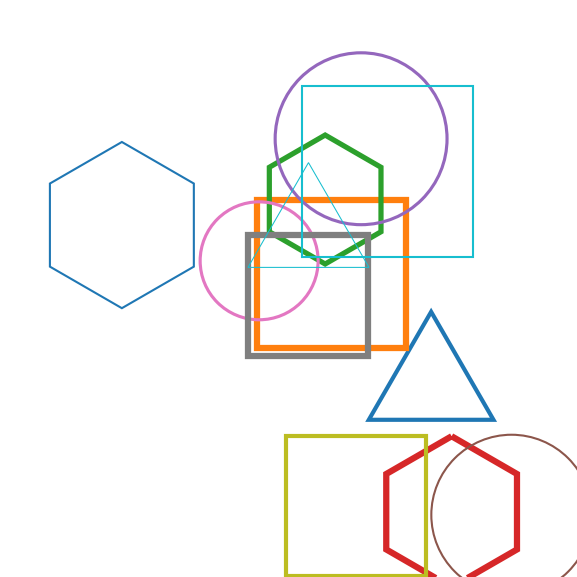[{"shape": "hexagon", "thickness": 1, "radius": 0.72, "center": [0.211, 0.609]}, {"shape": "triangle", "thickness": 2, "radius": 0.62, "center": [0.747, 0.335]}, {"shape": "square", "thickness": 3, "radius": 0.64, "center": [0.574, 0.525]}, {"shape": "hexagon", "thickness": 2.5, "radius": 0.56, "center": [0.563, 0.654]}, {"shape": "hexagon", "thickness": 3, "radius": 0.65, "center": [0.782, 0.113]}, {"shape": "circle", "thickness": 1.5, "radius": 0.74, "center": [0.625, 0.759]}, {"shape": "circle", "thickness": 1, "radius": 0.69, "center": [0.886, 0.108]}, {"shape": "circle", "thickness": 1.5, "radius": 0.51, "center": [0.449, 0.548]}, {"shape": "square", "thickness": 3, "radius": 0.52, "center": [0.533, 0.488]}, {"shape": "square", "thickness": 2, "radius": 0.61, "center": [0.617, 0.123]}, {"shape": "square", "thickness": 1, "radius": 0.74, "center": [0.671, 0.702]}, {"shape": "triangle", "thickness": 0.5, "radius": 0.6, "center": [0.534, 0.597]}]